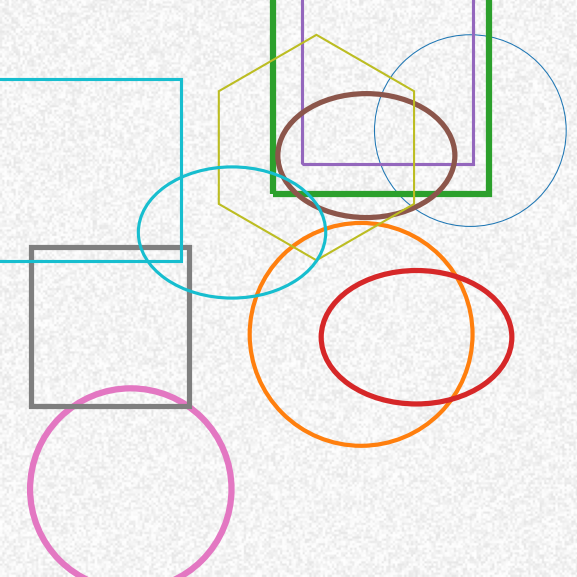[{"shape": "circle", "thickness": 0.5, "radius": 0.83, "center": [0.814, 0.773]}, {"shape": "circle", "thickness": 2, "radius": 0.96, "center": [0.625, 0.42]}, {"shape": "square", "thickness": 3, "radius": 0.94, "center": [0.66, 0.85]}, {"shape": "oval", "thickness": 2.5, "radius": 0.83, "center": [0.721, 0.415]}, {"shape": "square", "thickness": 1.5, "radius": 0.74, "center": [0.671, 0.863]}, {"shape": "oval", "thickness": 2.5, "radius": 0.77, "center": [0.634, 0.73]}, {"shape": "circle", "thickness": 3, "radius": 0.87, "center": [0.226, 0.152]}, {"shape": "square", "thickness": 2.5, "radius": 0.69, "center": [0.191, 0.434]}, {"shape": "hexagon", "thickness": 1, "radius": 0.98, "center": [0.548, 0.744]}, {"shape": "square", "thickness": 1.5, "radius": 0.79, "center": [0.155, 0.705]}, {"shape": "oval", "thickness": 1.5, "radius": 0.81, "center": [0.402, 0.597]}]